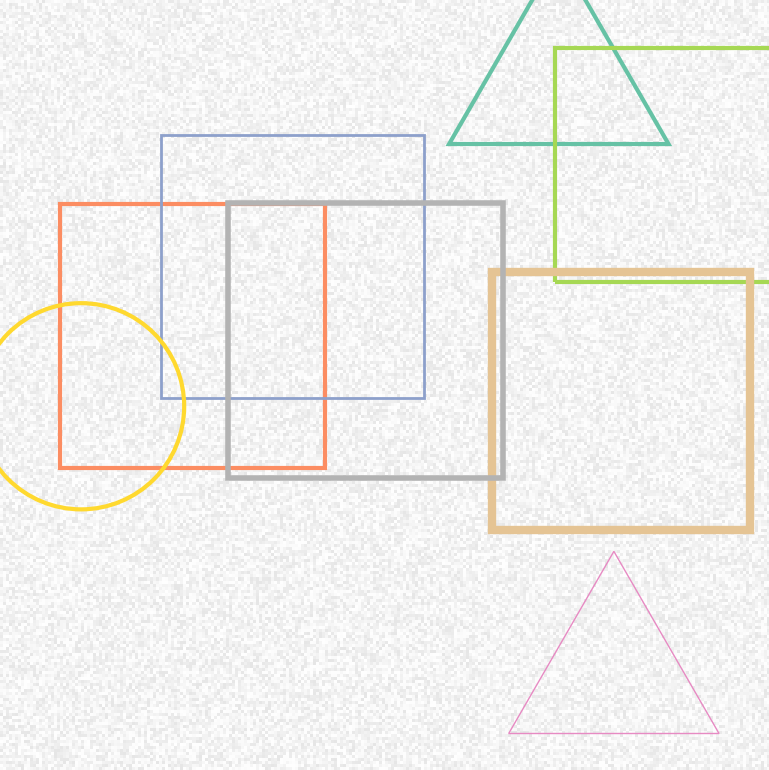[{"shape": "triangle", "thickness": 1.5, "radius": 0.82, "center": [0.726, 0.895]}, {"shape": "square", "thickness": 1.5, "radius": 0.86, "center": [0.25, 0.564]}, {"shape": "square", "thickness": 1, "radius": 0.85, "center": [0.38, 0.654]}, {"shape": "triangle", "thickness": 0.5, "radius": 0.79, "center": [0.797, 0.126]}, {"shape": "square", "thickness": 1.5, "radius": 0.76, "center": [0.872, 0.786]}, {"shape": "circle", "thickness": 1.5, "radius": 0.67, "center": [0.105, 0.472]}, {"shape": "square", "thickness": 3, "radius": 0.84, "center": [0.807, 0.479]}, {"shape": "square", "thickness": 2, "radius": 0.89, "center": [0.475, 0.558]}]